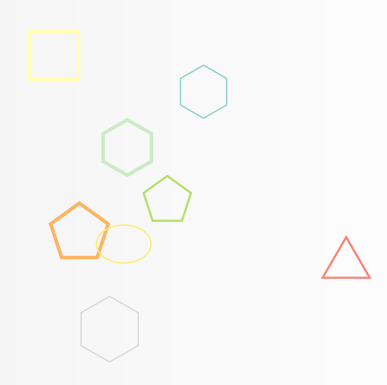[{"shape": "hexagon", "thickness": 1, "radius": 0.34, "center": [0.525, 0.762]}, {"shape": "square", "thickness": 2.5, "radius": 0.31, "center": [0.139, 0.857]}, {"shape": "triangle", "thickness": 1.5, "radius": 0.35, "center": [0.893, 0.314]}, {"shape": "pentagon", "thickness": 2.5, "radius": 0.39, "center": [0.205, 0.394]}, {"shape": "pentagon", "thickness": 1.5, "radius": 0.32, "center": [0.432, 0.479]}, {"shape": "hexagon", "thickness": 1, "radius": 0.43, "center": [0.283, 0.145]}, {"shape": "hexagon", "thickness": 2.5, "radius": 0.36, "center": [0.328, 0.617]}, {"shape": "oval", "thickness": 1, "radius": 0.35, "center": [0.319, 0.366]}]